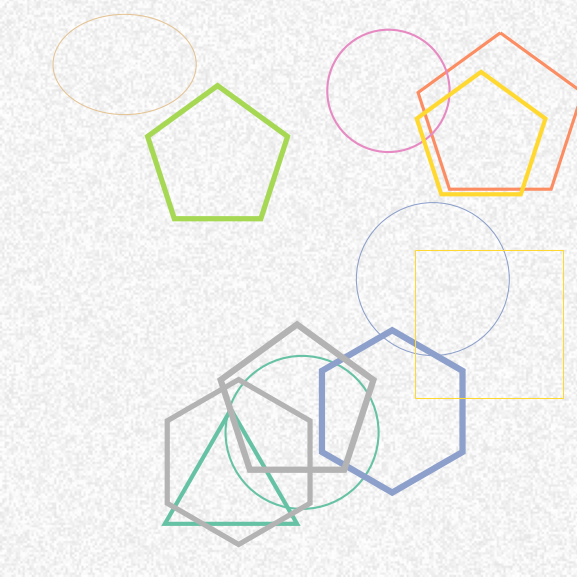[{"shape": "triangle", "thickness": 2, "radius": 0.66, "center": [0.4, 0.158]}, {"shape": "circle", "thickness": 1, "radius": 0.66, "center": [0.523, 0.25]}, {"shape": "pentagon", "thickness": 1.5, "radius": 0.75, "center": [0.866, 0.793]}, {"shape": "circle", "thickness": 0.5, "radius": 0.66, "center": [0.75, 0.516]}, {"shape": "hexagon", "thickness": 3, "radius": 0.7, "center": [0.679, 0.287]}, {"shape": "circle", "thickness": 1, "radius": 0.53, "center": [0.673, 0.842]}, {"shape": "pentagon", "thickness": 2.5, "radius": 0.64, "center": [0.377, 0.723]}, {"shape": "square", "thickness": 0.5, "radius": 0.64, "center": [0.847, 0.438]}, {"shape": "pentagon", "thickness": 2, "radius": 0.59, "center": [0.833, 0.757]}, {"shape": "oval", "thickness": 0.5, "radius": 0.62, "center": [0.216, 0.888]}, {"shape": "hexagon", "thickness": 2.5, "radius": 0.71, "center": [0.413, 0.199]}, {"shape": "pentagon", "thickness": 3, "radius": 0.7, "center": [0.514, 0.298]}]